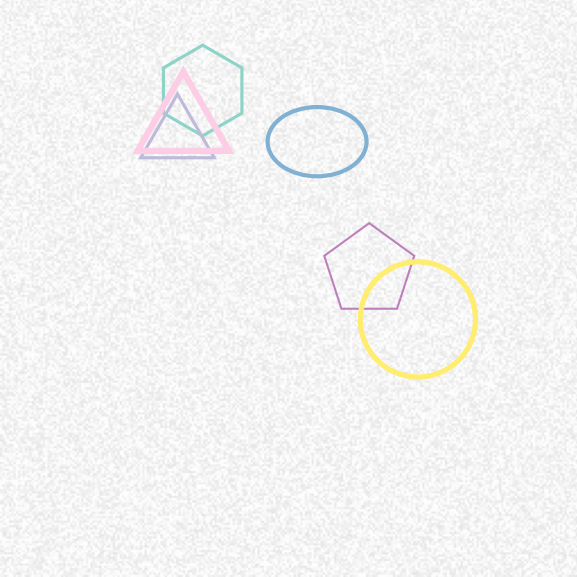[{"shape": "hexagon", "thickness": 1.5, "radius": 0.39, "center": [0.351, 0.842]}, {"shape": "triangle", "thickness": 1.5, "radius": 0.37, "center": [0.307, 0.763]}, {"shape": "oval", "thickness": 2, "radius": 0.43, "center": [0.549, 0.754]}, {"shape": "triangle", "thickness": 3, "radius": 0.46, "center": [0.317, 0.784]}, {"shape": "pentagon", "thickness": 1, "radius": 0.41, "center": [0.639, 0.531]}, {"shape": "circle", "thickness": 2.5, "radius": 0.5, "center": [0.724, 0.446]}]